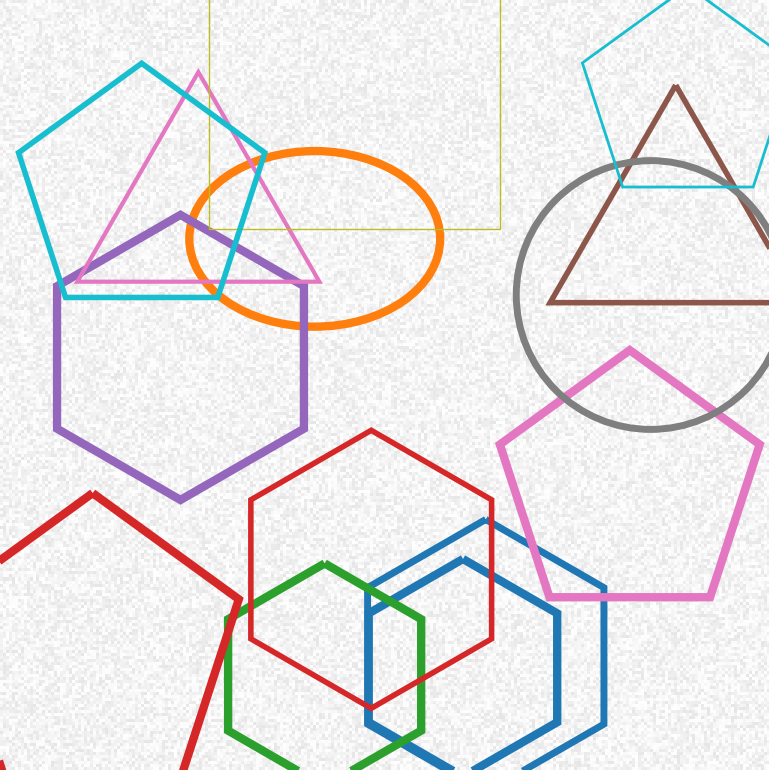[{"shape": "hexagon", "thickness": 3, "radius": 0.71, "center": [0.601, 0.133]}, {"shape": "hexagon", "thickness": 2.5, "radius": 0.89, "center": [0.631, 0.148]}, {"shape": "oval", "thickness": 3, "radius": 0.81, "center": [0.409, 0.69]}, {"shape": "hexagon", "thickness": 3, "radius": 0.72, "center": [0.422, 0.124]}, {"shape": "pentagon", "thickness": 3, "radius": 1.0, "center": [0.12, 0.16]}, {"shape": "hexagon", "thickness": 2, "radius": 0.9, "center": [0.482, 0.261]}, {"shape": "hexagon", "thickness": 3, "radius": 0.93, "center": [0.234, 0.536]}, {"shape": "triangle", "thickness": 2, "radius": 0.94, "center": [0.878, 0.701]}, {"shape": "triangle", "thickness": 1.5, "radius": 0.91, "center": [0.258, 0.725]}, {"shape": "pentagon", "thickness": 3, "radius": 0.89, "center": [0.818, 0.368]}, {"shape": "circle", "thickness": 2.5, "radius": 0.87, "center": [0.845, 0.617]}, {"shape": "square", "thickness": 0.5, "radius": 0.94, "center": [0.46, 0.892]}, {"shape": "pentagon", "thickness": 1, "radius": 0.72, "center": [0.893, 0.874]}, {"shape": "pentagon", "thickness": 2, "radius": 0.84, "center": [0.184, 0.75]}]